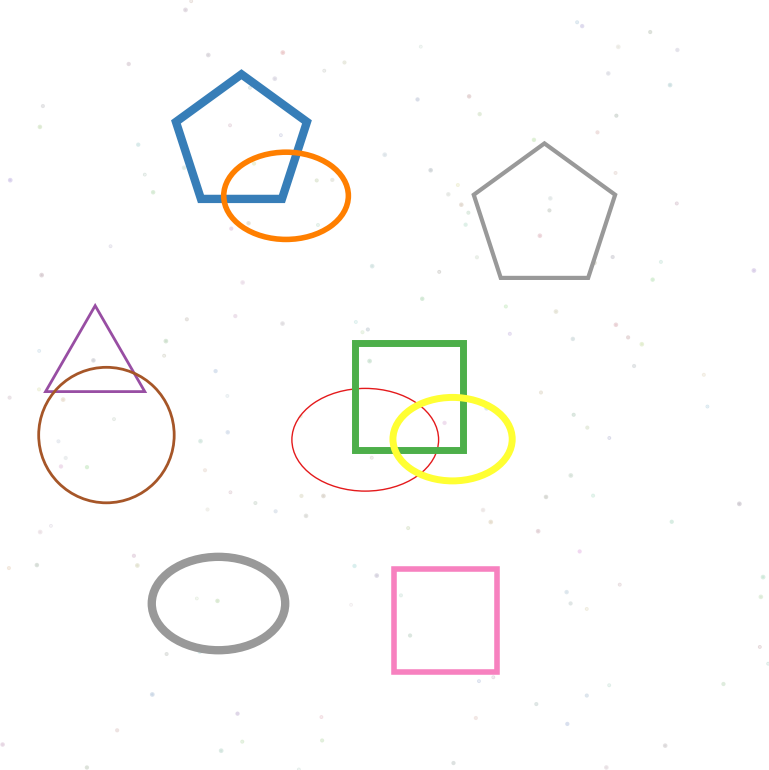[{"shape": "oval", "thickness": 0.5, "radius": 0.48, "center": [0.474, 0.429]}, {"shape": "pentagon", "thickness": 3, "radius": 0.45, "center": [0.314, 0.814]}, {"shape": "square", "thickness": 2.5, "radius": 0.35, "center": [0.531, 0.485]}, {"shape": "triangle", "thickness": 1, "radius": 0.37, "center": [0.124, 0.529]}, {"shape": "oval", "thickness": 2, "radius": 0.4, "center": [0.371, 0.746]}, {"shape": "oval", "thickness": 2.5, "radius": 0.39, "center": [0.588, 0.43]}, {"shape": "circle", "thickness": 1, "radius": 0.44, "center": [0.138, 0.435]}, {"shape": "square", "thickness": 2, "radius": 0.34, "center": [0.579, 0.194]}, {"shape": "pentagon", "thickness": 1.5, "radius": 0.48, "center": [0.707, 0.717]}, {"shape": "oval", "thickness": 3, "radius": 0.43, "center": [0.284, 0.216]}]